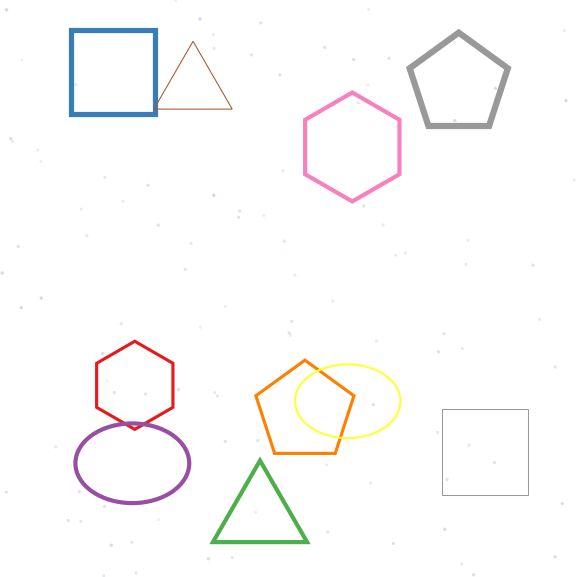[{"shape": "hexagon", "thickness": 1.5, "radius": 0.38, "center": [0.233, 0.332]}, {"shape": "square", "thickness": 2.5, "radius": 0.37, "center": [0.196, 0.874]}, {"shape": "triangle", "thickness": 2, "radius": 0.47, "center": [0.45, 0.107]}, {"shape": "oval", "thickness": 2, "radius": 0.49, "center": [0.229, 0.197]}, {"shape": "pentagon", "thickness": 1.5, "radius": 0.45, "center": [0.528, 0.286]}, {"shape": "oval", "thickness": 1, "radius": 0.46, "center": [0.602, 0.304]}, {"shape": "triangle", "thickness": 0.5, "radius": 0.39, "center": [0.334, 0.849]}, {"shape": "hexagon", "thickness": 2, "radius": 0.47, "center": [0.61, 0.745]}, {"shape": "pentagon", "thickness": 3, "radius": 0.45, "center": [0.794, 0.853]}, {"shape": "square", "thickness": 0.5, "radius": 0.37, "center": [0.84, 0.217]}]